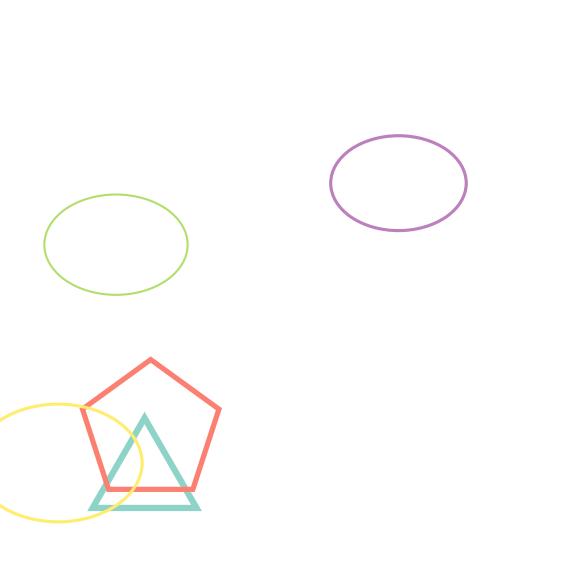[{"shape": "triangle", "thickness": 3, "radius": 0.52, "center": [0.25, 0.172]}, {"shape": "pentagon", "thickness": 2.5, "radius": 0.62, "center": [0.261, 0.252]}, {"shape": "oval", "thickness": 1, "radius": 0.62, "center": [0.201, 0.575]}, {"shape": "oval", "thickness": 1.5, "radius": 0.59, "center": [0.69, 0.682]}, {"shape": "oval", "thickness": 1.5, "radius": 0.73, "center": [0.101, 0.197]}]